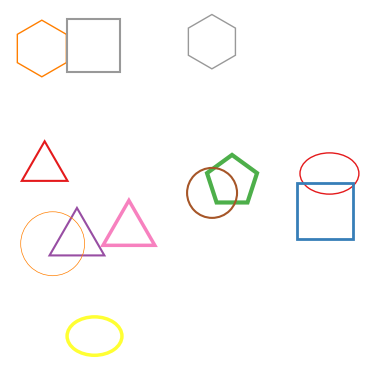[{"shape": "oval", "thickness": 1, "radius": 0.38, "center": [0.856, 0.549]}, {"shape": "triangle", "thickness": 1.5, "radius": 0.34, "center": [0.116, 0.564]}, {"shape": "square", "thickness": 2, "radius": 0.36, "center": [0.845, 0.452]}, {"shape": "pentagon", "thickness": 3, "radius": 0.34, "center": [0.603, 0.529]}, {"shape": "triangle", "thickness": 1.5, "radius": 0.41, "center": [0.2, 0.378]}, {"shape": "circle", "thickness": 0.5, "radius": 0.42, "center": [0.137, 0.367]}, {"shape": "hexagon", "thickness": 1, "radius": 0.37, "center": [0.109, 0.874]}, {"shape": "oval", "thickness": 2.5, "radius": 0.36, "center": [0.245, 0.127]}, {"shape": "circle", "thickness": 1.5, "radius": 0.32, "center": [0.551, 0.499]}, {"shape": "triangle", "thickness": 2.5, "radius": 0.39, "center": [0.335, 0.402]}, {"shape": "square", "thickness": 1.5, "radius": 0.34, "center": [0.243, 0.883]}, {"shape": "hexagon", "thickness": 1, "radius": 0.35, "center": [0.55, 0.892]}]